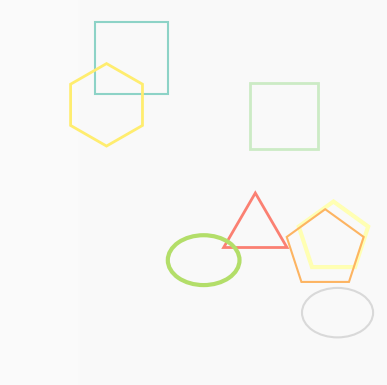[{"shape": "square", "thickness": 1.5, "radius": 0.47, "center": [0.34, 0.849]}, {"shape": "pentagon", "thickness": 3, "radius": 0.47, "center": [0.861, 0.382]}, {"shape": "triangle", "thickness": 2, "radius": 0.47, "center": [0.659, 0.404]}, {"shape": "pentagon", "thickness": 1.5, "radius": 0.52, "center": [0.839, 0.352]}, {"shape": "oval", "thickness": 3, "radius": 0.46, "center": [0.526, 0.324]}, {"shape": "oval", "thickness": 1.5, "radius": 0.46, "center": [0.871, 0.188]}, {"shape": "square", "thickness": 2, "radius": 0.43, "center": [0.733, 0.699]}, {"shape": "hexagon", "thickness": 2, "radius": 0.54, "center": [0.275, 0.728]}]